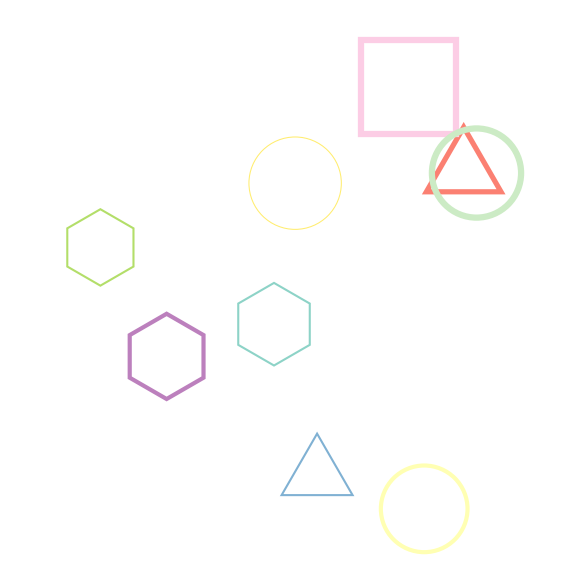[{"shape": "hexagon", "thickness": 1, "radius": 0.36, "center": [0.474, 0.438]}, {"shape": "circle", "thickness": 2, "radius": 0.38, "center": [0.735, 0.118]}, {"shape": "triangle", "thickness": 2.5, "radius": 0.37, "center": [0.803, 0.704]}, {"shape": "triangle", "thickness": 1, "radius": 0.35, "center": [0.549, 0.177]}, {"shape": "hexagon", "thickness": 1, "radius": 0.33, "center": [0.174, 0.571]}, {"shape": "square", "thickness": 3, "radius": 0.41, "center": [0.707, 0.848]}, {"shape": "hexagon", "thickness": 2, "radius": 0.37, "center": [0.289, 0.382]}, {"shape": "circle", "thickness": 3, "radius": 0.39, "center": [0.825, 0.7]}, {"shape": "circle", "thickness": 0.5, "radius": 0.4, "center": [0.511, 0.682]}]